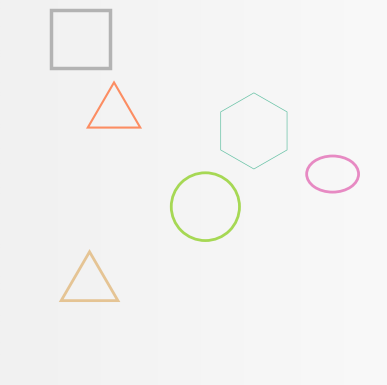[{"shape": "hexagon", "thickness": 0.5, "radius": 0.49, "center": [0.655, 0.66]}, {"shape": "triangle", "thickness": 1.5, "radius": 0.39, "center": [0.294, 0.708]}, {"shape": "oval", "thickness": 2, "radius": 0.33, "center": [0.858, 0.548]}, {"shape": "circle", "thickness": 2, "radius": 0.44, "center": [0.53, 0.463]}, {"shape": "triangle", "thickness": 2, "radius": 0.42, "center": [0.231, 0.261]}, {"shape": "square", "thickness": 2.5, "radius": 0.38, "center": [0.208, 0.899]}]